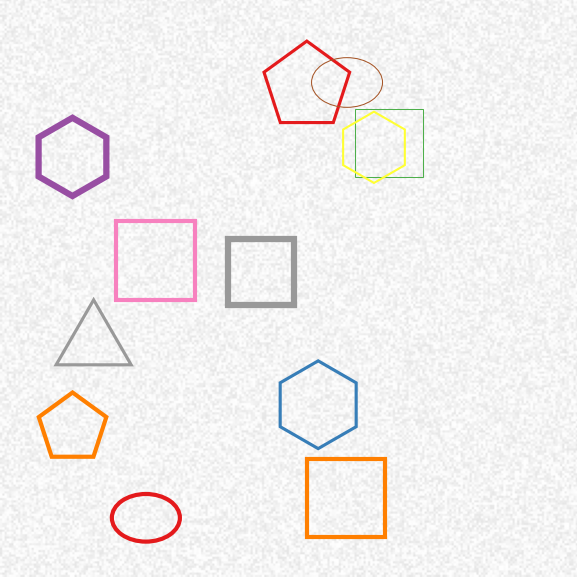[{"shape": "oval", "thickness": 2, "radius": 0.29, "center": [0.253, 0.103]}, {"shape": "pentagon", "thickness": 1.5, "radius": 0.39, "center": [0.531, 0.85]}, {"shape": "hexagon", "thickness": 1.5, "radius": 0.38, "center": [0.551, 0.298]}, {"shape": "square", "thickness": 0.5, "radius": 0.29, "center": [0.674, 0.751]}, {"shape": "hexagon", "thickness": 3, "radius": 0.34, "center": [0.125, 0.727]}, {"shape": "pentagon", "thickness": 2, "radius": 0.31, "center": [0.126, 0.258]}, {"shape": "square", "thickness": 2, "radius": 0.34, "center": [0.599, 0.137]}, {"shape": "hexagon", "thickness": 1, "radius": 0.31, "center": [0.648, 0.744]}, {"shape": "oval", "thickness": 0.5, "radius": 0.31, "center": [0.601, 0.856]}, {"shape": "square", "thickness": 2, "radius": 0.34, "center": [0.269, 0.548]}, {"shape": "triangle", "thickness": 1.5, "radius": 0.37, "center": [0.162, 0.405]}, {"shape": "square", "thickness": 3, "radius": 0.29, "center": [0.453, 0.528]}]